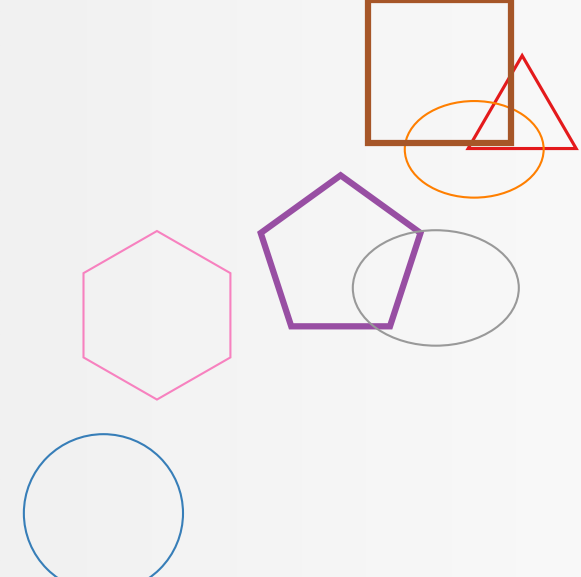[{"shape": "triangle", "thickness": 1.5, "radius": 0.54, "center": [0.898, 0.796]}, {"shape": "circle", "thickness": 1, "radius": 0.68, "center": [0.178, 0.11]}, {"shape": "pentagon", "thickness": 3, "radius": 0.72, "center": [0.586, 0.551]}, {"shape": "oval", "thickness": 1, "radius": 0.6, "center": [0.816, 0.741]}, {"shape": "square", "thickness": 3, "radius": 0.62, "center": [0.756, 0.875]}, {"shape": "hexagon", "thickness": 1, "radius": 0.73, "center": [0.27, 0.453]}, {"shape": "oval", "thickness": 1, "radius": 0.71, "center": [0.75, 0.501]}]